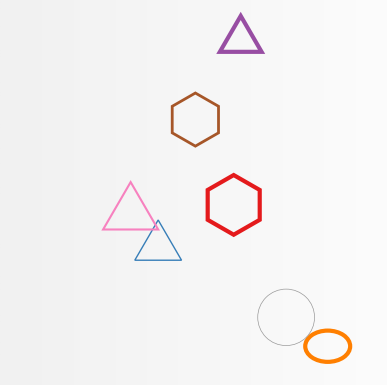[{"shape": "hexagon", "thickness": 3, "radius": 0.39, "center": [0.603, 0.468]}, {"shape": "triangle", "thickness": 1, "radius": 0.35, "center": [0.408, 0.359]}, {"shape": "triangle", "thickness": 3, "radius": 0.31, "center": [0.621, 0.896]}, {"shape": "oval", "thickness": 3, "radius": 0.29, "center": [0.846, 0.101]}, {"shape": "hexagon", "thickness": 2, "radius": 0.34, "center": [0.504, 0.689]}, {"shape": "triangle", "thickness": 1.5, "radius": 0.41, "center": [0.337, 0.445]}, {"shape": "circle", "thickness": 0.5, "radius": 0.37, "center": [0.738, 0.176]}]